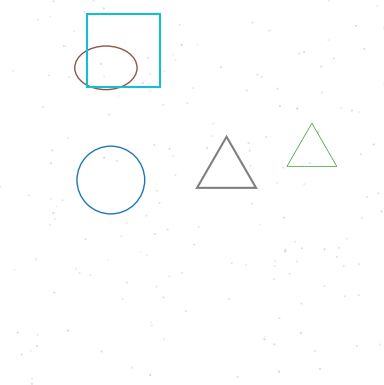[{"shape": "circle", "thickness": 1, "radius": 0.44, "center": [0.288, 0.532]}, {"shape": "triangle", "thickness": 0.5, "radius": 0.37, "center": [0.81, 0.605]}, {"shape": "oval", "thickness": 1, "radius": 0.4, "center": [0.275, 0.824]}, {"shape": "triangle", "thickness": 1.5, "radius": 0.44, "center": [0.588, 0.556]}, {"shape": "square", "thickness": 1.5, "radius": 0.47, "center": [0.322, 0.868]}]